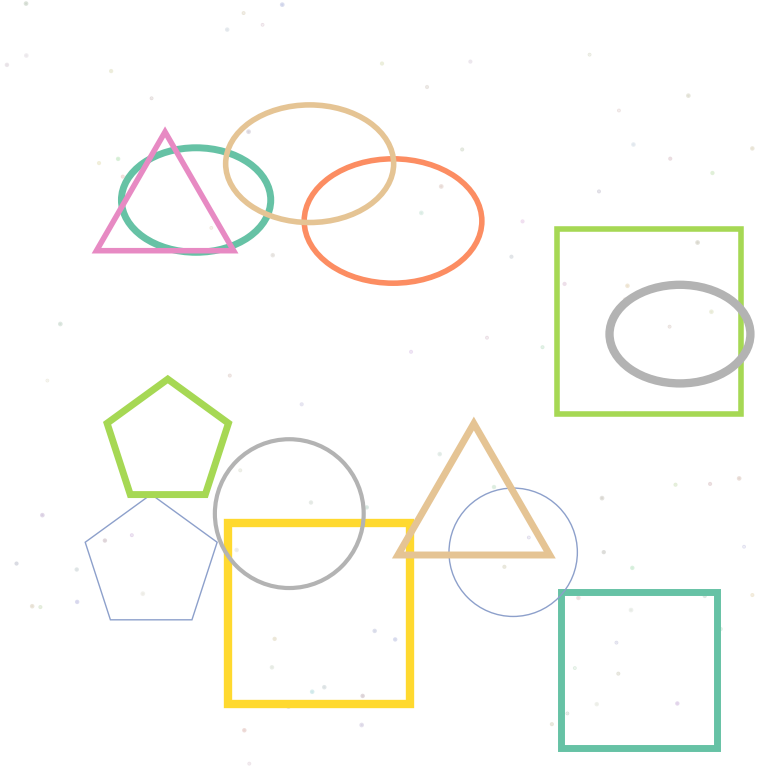[{"shape": "oval", "thickness": 2.5, "radius": 0.48, "center": [0.255, 0.74]}, {"shape": "square", "thickness": 2.5, "radius": 0.51, "center": [0.83, 0.13]}, {"shape": "oval", "thickness": 2, "radius": 0.58, "center": [0.51, 0.713]}, {"shape": "circle", "thickness": 0.5, "radius": 0.42, "center": [0.666, 0.283]}, {"shape": "pentagon", "thickness": 0.5, "radius": 0.45, "center": [0.196, 0.268]}, {"shape": "triangle", "thickness": 2, "radius": 0.51, "center": [0.214, 0.726]}, {"shape": "pentagon", "thickness": 2.5, "radius": 0.41, "center": [0.218, 0.425]}, {"shape": "square", "thickness": 2, "radius": 0.6, "center": [0.843, 0.582]}, {"shape": "square", "thickness": 3, "radius": 0.59, "center": [0.414, 0.203]}, {"shape": "triangle", "thickness": 2.5, "radius": 0.57, "center": [0.615, 0.336]}, {"shape": "oval", "thickness": 2, "radius": 0.55, "center": [0.402, 0.787]}, {"shape": "oval", "thickness": 3, "radius": 0.46, "center": [0.883, 0.566]}, {"shape": "circle", "thickness": 1.5, "radius": 0.48, "center": [0.376, 0.333]}]